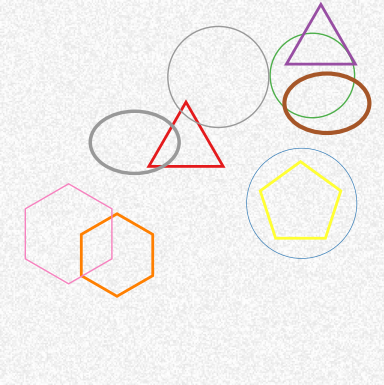[{"shape": "triangle", "thickness": 2, "radius": 0.56, "center": [0.483, 0.624]}, {"shape": "circle", "thickness": 0.5, "radius": 0.72, "center": [0.784, 0.472]}, {"shape": "circle", "thickness": 1, "radius": 0.55, "center": [0.811, 0.804]}, {"shape": "triangle", "thickness": 2, "radius": 0.52, "center": [0.833, 0.885]}, {"shape": "hexagon", "thickness": 2, "radius": 0.54, "center": [0.304, 0.338]}, {"shape": "pentagon", "thickness": 2, "radius": 0.55, "center": [0.781, 0.47]}, {"shape": "oval", "thickness": 3, "radius": 0.55, "center": [0.849, 0.732]}, {"shape": "hexagon", "thickness": 1, "radius": 0.65, "center": [0.178, 0.393]}, {"shape": "oval", "thickness": 2.5, "radius": 0.58, "center": [0.35, 0.63]}, {"shape": "circle", "thickness": 1, "radius": 0.66, "center": [0.567, 0.8]}]